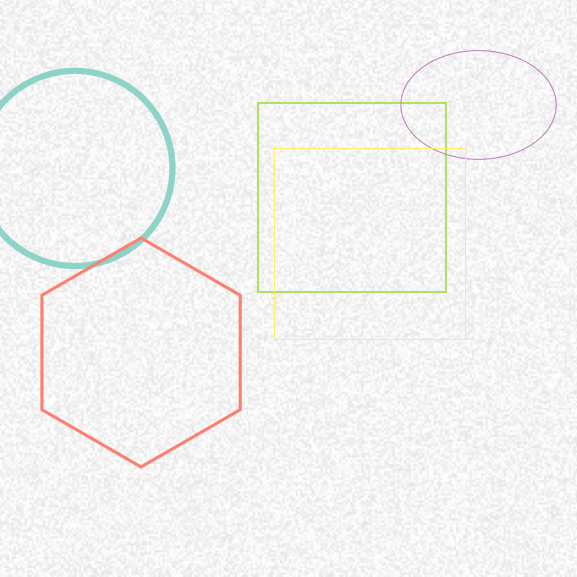[{"shape": "circle", "thickness": 3, "radius": 0.85, "center": [0.13, 0.707]}, {"shape": "hexagon", "thickness": 1.5, "radius": 0.99, "center": [0.244, 0.389]}, {"shape": "square", "thickness": 1, "radius": 0.82, "center": [0.609, 0.657]}, {"shape": "oval", "thickness": 0.5, "radius": 0.67, "center": [0.829, 0.817]}, {"shape": "square", "thickness": 0.5, "radius": 0.83, "center": [0.64, 0.578]}]